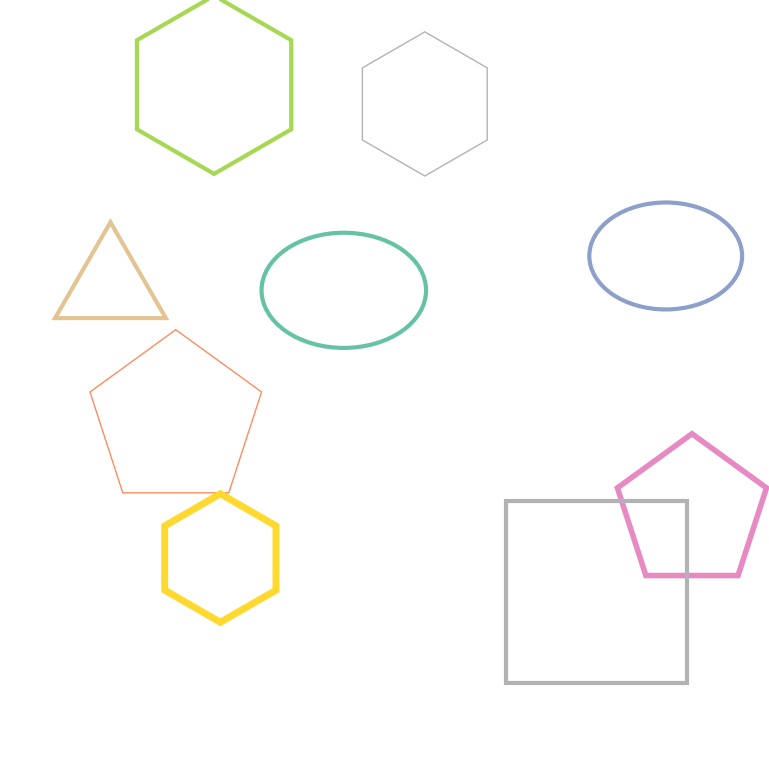[{"shape": "oval", "thickness": 1.5, "radius": 0.53, "center": [0.447, 0.623]}, {"shape": "pentagon", "thickness": 0.5, "radius": 0.59, "center": [0.228, 0.455]}, {"shape": "oval", "thickness": 1.5, "radius": 0.5, "center": [0.865, 0.668]}, {"shape": "pentagon", "thickness": 2, "radius": 0.51, "center": [0.899, 0.335]}, {"shape": "hexagon", "thickness": 1.5, "radius": 0.58, "center": [0.278, 0.89]}, {"shape": "hexagon", "thickness": 2.5, "radius": 0.42, "center": [0.286, 0.275]}, {"shape": "triangle", "thickness": 1.5, "radius": 0.42, "center": [0.143, 0.628]}, {"shape": "hexagon", "thickness": 0.5, "radius": 0.47, "center": [0.552, 0.865]}, {"shape": "square", "thickness": 1.5, "radius": 0.59, "center": [0.775, 0.231]}]